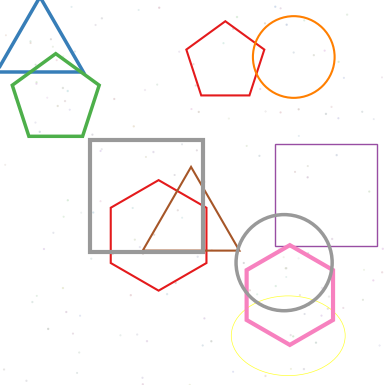[{"shape": "hexagon", "thickness": 1.5, "radius": 0.72, "center": [0.412, 0.389]}, {"shape": "pentagon", "thickness": 1.5, "radius": 0.53, "center": [0.585, 0.838]}, {"shape": "triangle", "thickness": 2.5, "radius": 0.65, "center": [0.104, 0.878]}, {"shape": "pentagon", "thickness": 2.5, "radius": 0.59, "center": [0.145, 0.742]}, {"shape": "square", "thickness": 1, "radius": 0.66, "center": [0.847, 0.493]}, {"shape": "circle", "thickness": 1.5, "radius": 0.53, "center": [0.763, 0.852]}, {"shape": "oval", "thickness": 0.5, "radius": 0.74, "center": [0.749, 0.128]}, {"shape": "triangle", "thickness": 1.5, "radius": 0.72, "center": [0.496, 0.422]}, {"shape": "hexagon", "thickness": 3, "radius": 0.65, "center": [0.753, 0.234]}, {"shape": "circle", "thickness": 2.5, "radius": 0.62, "center": [0.738, 0.318]}, {"shape": "square", "thickness": 3, "radius": 0.73, "center": [0.38, 0.49]}]